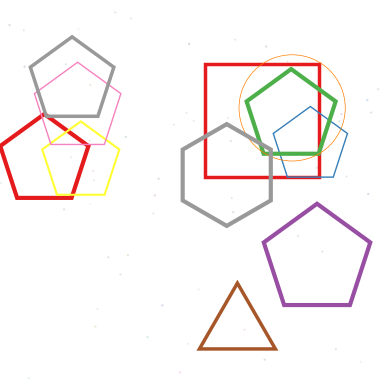[{"shape": "square", "thickness": 2.5, "radius": 0.74, "center": [0.68, 0.687]}, {"shape": "pentagon", "thickness": 3, "radius": 0.6, "center": [0.115, 0.583]}, {"shape": "pentagon", "thickness": 1, "radius": 0.51, "center": [0.806, 0.622]}, {"shape": "pentagon", "thickness": 3, "radius": 0.61, "center": [0.756, 0.699]}, {"shape": "pentagon", "thickness": 3, "radius": 0.73, "center": [0.823, 0.325]}, {"shape": "circle", "thickness": 0.5, "radius": 0.69, "center": [0.759, 0.72]}, {"shape": "pentagon", "thickness": 1.5, "radius": 0.53, "center": [0.21, 0.579]}, {"shape": "triangle", "thickness": 2.5, "radius": 0.57, "center": [0.617, 0.151]}, {"shape": "pentagon", "thickness": 1, "radius": 0.59, "center": [0.202, 0.72]}, {"shape": "hexagon", "thickness": 3, "radius": 0.66, "center": [0.589, 0.545]}, {"shape": "pentagon", "thickness": 2.5, "radius": 0.57, "center": [0.187, 0.79]}]